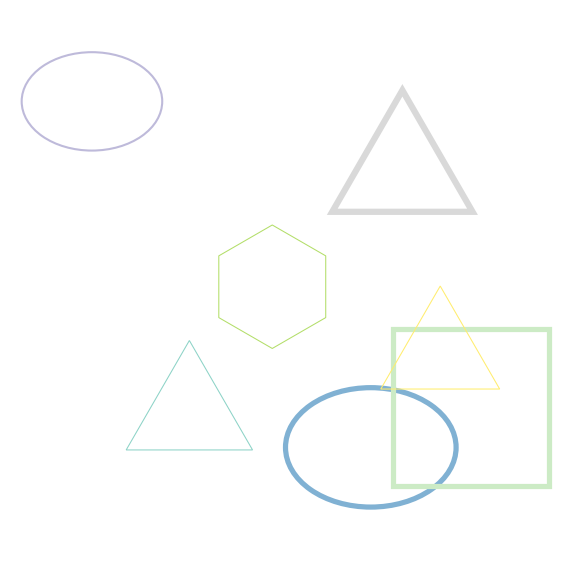[{"shape": "triangle", "thickness": 0.5, "radius": 0.63, "center": [0.328, 0.283]}, {"shape": "oval", "thickness": 1, "radius": 0.61, "center": [0.159, 0.824]}, {"shape": "oval", "thickness": 2.5, "radius": 0.74, "center": [0.642, 0.224]}, {"shape": "hexagon", "thickness": 0.5, "radius": 0.53, "center": [0.471, 0.503]}, {"shape": "triangle", "thickness": 3, "radius": 0.7, "center": [0.697, 0.703]}, {"shape": "square", "thickness": 2.5, "radius": 0.68, "center": [0.816, 0.294]}, {"shape": "triangle", "thickness": 0.5, "radius": 0.59, "center": [0.762, 0.385]}]